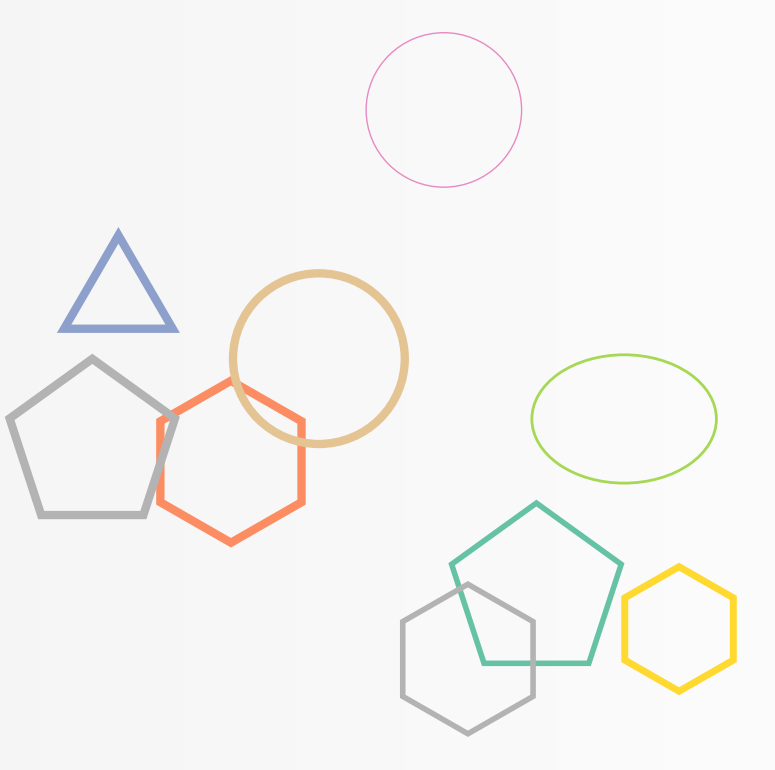[{"shape": "pentagon", "thickness": 2, "radius": 0.58, "center": [0.692, 0.232]}, {"shape": "hexagon", "thickness": 3, "radius": 0.53, "center": [0.298, 0.4]}, {"shape": "triangle", "thickness": 3, "radius": 0.4, "center": [0.153, 0.614]}, {"shape": "circle", "thickness": 0.5, "radius": 0.5, "center": [0.573, 0.857]}, {"shape": "oval", "thickness": 1, "radius": 0.6, "center": [0.805, 0.456]}, {"shape": "hexagon", "thickness": 2.5, "radius": 0.4, "center": [0.876, 0.183]}, {"shape": "circle", "thickness": 3, "radius": 0.55, "center": [0.411, 0.534]}, {"shape": "hexagon", "thickness": 2, "radius": 0.49, "center": [0.604, 0.144]}, {"shape": "pentagon", "thickness": 3, "radius": 0.56, "center": [0.119, 0.422]}]